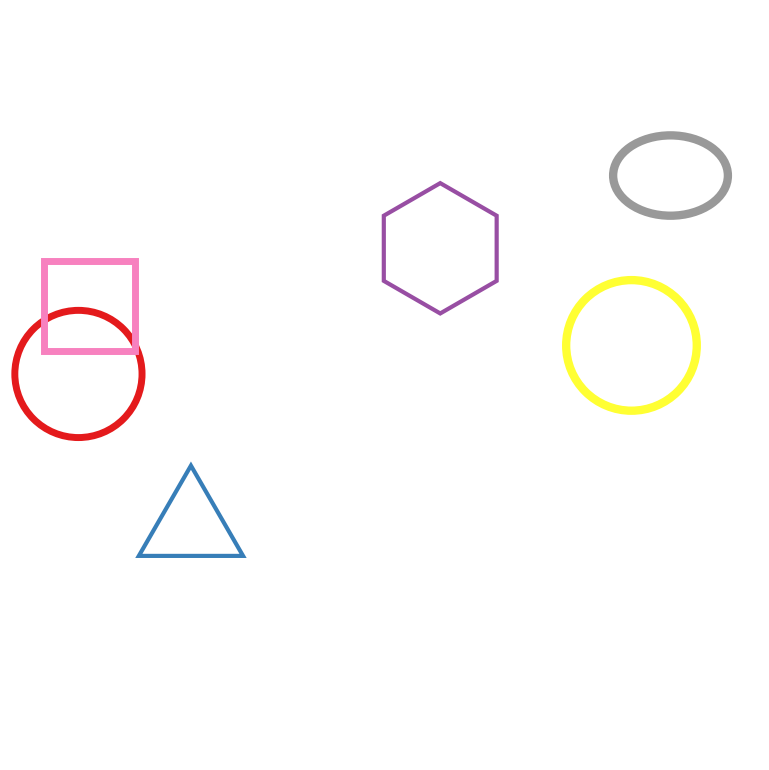[{"shape": "circle", "thickness": 2.5, "radius": 0.41, "center": [0.102, 0.514]}, {"shape": "triangle", "thickness": 1.5, "radius": 0.39, "center": [0.248, 0.317]}, {"shape": "hexagon", "thickness": 1.5, "radius": 0.42, "center": [0.572, 0.678]}, {"shape": "circle", "thickness": 3, "radius": 0.42, "center": [0.82, 0.551]}, {"shape": "square", "thickness": 2.5, "radius": 0.29, "center": [0.116, 0.603]}, {"shape": "oval", "thickness": 3, "radius": 0.37, "center": [0.871, 0.772]}]